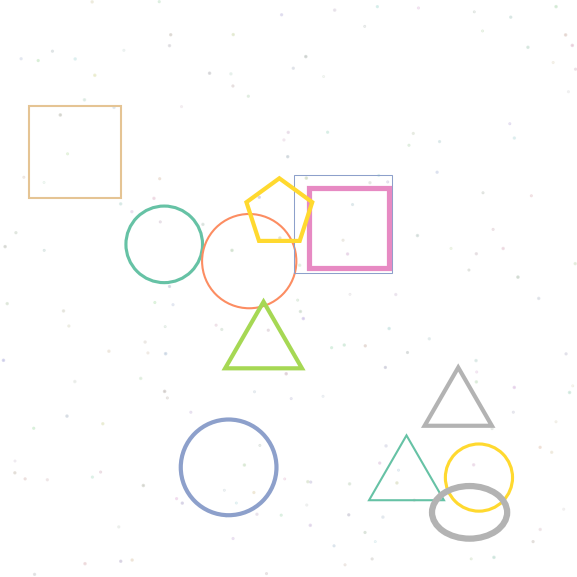[{"shape": "triangle", "thickness": 1, "radius": 0.37, "center": [0.704, 0.17]}, {"shape": "circle", "thickness": 1.5, "radius": 0.33, "center": [0.284, 0.576]}, {"shape": "circle", "thickness": 1, "radius": 0.41, "center": [0.432, 0.547]}, {"shape": "square", "thickness": 0.5, "radius": 0.42, "center": [0.595, 0.612]}, {"shape": "circle", "thickness": 2, "radius": 0.41, "center": [0.396, 0.19]}, {"shape": "square", "thickness": 2.5, "radius": 0.35, "center": [0.604, 0.604]}, {"shape": "triangle", "thickness": 2, "radius": 0.38, "center": [0.456, 0.4]}, {"shape": "pentagon", "thickness": 2, "radius": 0.3, "center": [0.484, 0.63]}, {"shape": "circle", "thickness": 1.5, "radius": 0.29, "center": [0.829, 0.172]}, {"shape": "square", "thickness": 1, "radius": 0.4, "center": [0.13, 0.736]}, {"shape": "oval", "thickness": 3, "radius": 0.33, "center": [0.813, 0.112]}, {"shape": "triangle", "thickness": 2, "radius": 0.34, "center": [0.793, 0.296]}]